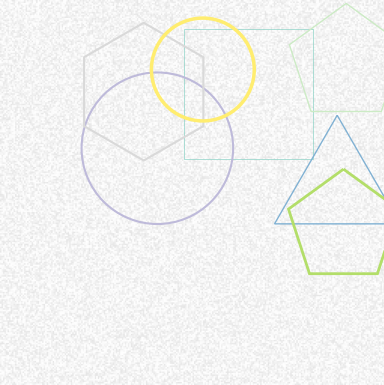[{"shape": "square", "thickness": 0.5, "radius": 0.84, "center": [0.645, 0.756]}, {"shape": "circle", "thickness": 1.5, "radius": 0.98, "center": [0.409, 0.615]}, {"shape": "triangle", "thickness": 1, "radius": 0.94, "center": [0.876, 0.513]}, {"shape": "pentagon", "thickness": 2, "radius": 0.75, "center": [0.892, 0.411]}, {"shape": "hexagon", "thickness": 1.5, "radius": 0.89, "center": [0.373, 0.762]}, {"shape": "pentagon", "thickness": 1, "radius": 0.78, "center": [0.899, 0.836]}, {"shape": "circle", "thickness": 2.5, "radius": 0.67, "center": [0.527, 0.819]}]